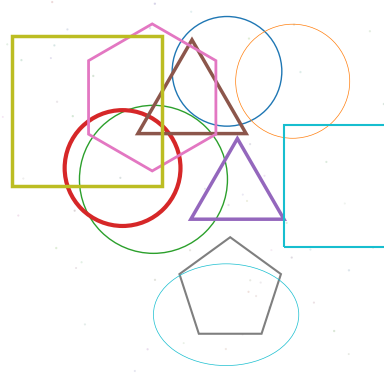[{"shape": "circle", "thickness": 1, "radius": 0.71, "center": [0.59, 0.815]}, {"shape": "circle", "thickness": 0.5, "radius": 0.74, "center": [0.76, 0.789]}, {"shape": "circle", "thickness": 1, "radius": 0.96, "center": [0.399, 0.534]}, {"shape": "circle", "thickness": 3, "radius": 0.75, "center": [0.318, 0.563]}, {"shape": "triangle", "thickness": 2.5, "radius": 0.7, "center": [0.617, 0.5]}, {"shape": "triangle", "thickness": 2.5, "radius": 0.81, "center": [0.499, 0.734]}, {"shape": "hexagon", "thickness": 2, "radius": 0.95, "center": [0.395, 0.747]}, {"shape": "pentagon", "thickness": 1.5, "radius": 0.69, "center": [0.598, 0.245]}, {"shape": "square", "thickness": 2.5, "radius": 0.97, "center": [0.225, 0.711]}, {"shape": "square", "thickness": 1.5, "radius": 0.79, "center": [0.897, 0.516]}, {"shape": "oval", "thickness": 0.5, "radius": 0.94, "center": [0.587, 0.183]}]